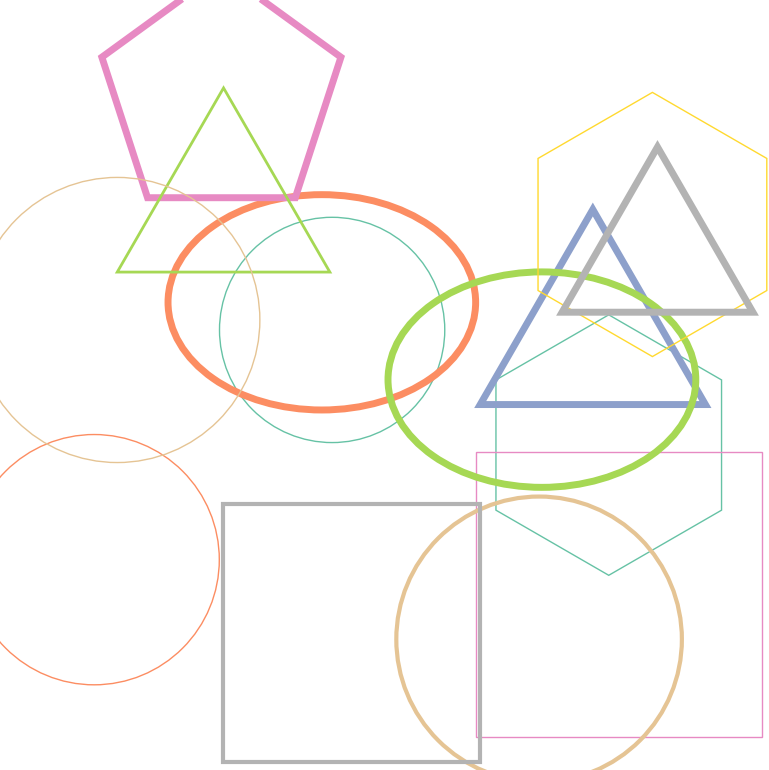[{"shape": "circle", "thickness": 0.5, "radius": 0.73, "center": [0.431, 0.572]}, {"shape": "hexagon", "thickness": 0.5, "radius": 0.85, "center": [0.791, 0.422]}, {"shape": "oval", "thickness": 2.5, "radius": 1.0, "center": [0.418, 0.607]}, {"shape": "circle", "thickness": 0.5, "radius": 0.81, "center": [0.122, 0.273]}, {"shape": "triangle", "thickness": 2.5, "radius": 0.84, "center": [0.77, 0.559]}, {"shape": "pentagon", "thickness": 2.5, "radius": 0.82, "center": [0.288, 0.875]}, {"shape": "square", "thickness": 0.5, "radius": 0.93, "center": [0.804, 0.228]}, {"shape": "triangle", "thickness": 1, "radius": 0.8, "center": [0.29, 0.726]}, {"shape": "oval", "thickness": 2.5, "radius": 1.0, "center": [0.704, 0.507]}, {"shape": "hexagon", "thickness": 0.5, "radius": 0.86, "center": [0.847, 0.708]}, {"shape": "circle", "thickness": 1.5, "radius": 0.93, "center": [0.7, 0.17]}, {"shape": "circle", "thickness": 0.5, "radius": 0.93, "center": [0.152, 0.584]}, {"shape": "square", "thickness": 1.5, "radius": 0.84, "center": [0.457, 0.178]}, {"shape": "triangle", "thickness": 2.5, "radius": 0.72, "center": [0.854, 0.666]}]